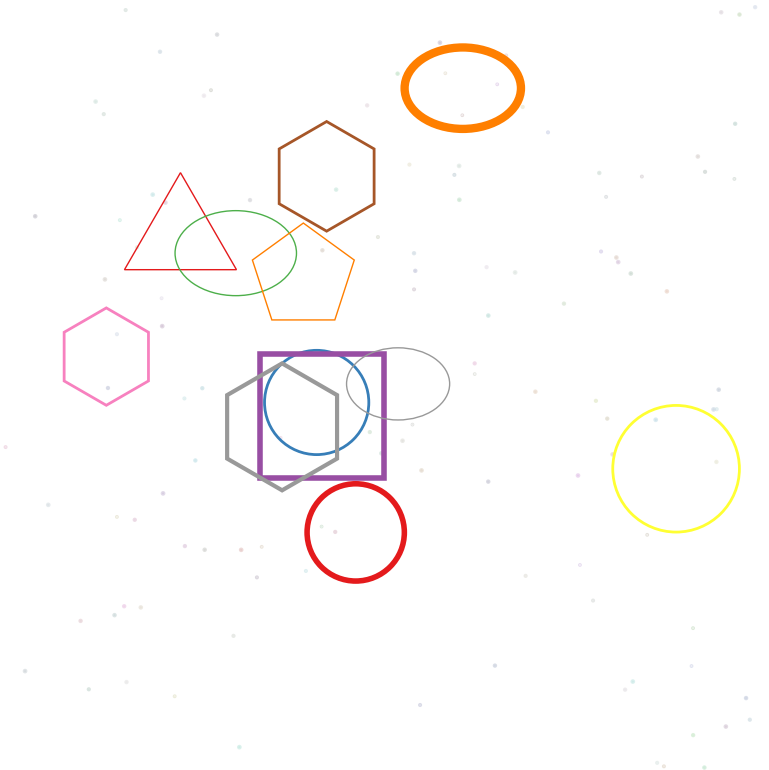[{"shape": "circle", "thickness": 2, "radius": 0.32, "center": [0.462, 0.309]}, {"shape": "triangle", "thickness": 0.5, "radius": 0.42, "center": [0.234, 0.692]}, {"shape": "circle", "thickness": 1, "radius": 0.34, "center": [0.411, 0.477]}, {"shape": "oval", "thickness": 0.5, "radius": 0.39, "center": [0.306, 0.671]}, {"shape": "square", "thickness": 2, "radius": 0.4, "center": [0.418, 0.46]}, {"shape": "pentagon", "thickness": 0.5, "radius": 0.35, "center": [0.394, 0.641]}, {"shape": "oval", "thickness": 3, "radius": 0.38, "center": [0.601, 0.885]}, {"shape": "circle", "thickness": 1, "radius": 0.41, "center": [0.878, 0.391]}, {"shape": "hexagon", "thickness": 1, "radius": 0.36, "center": [0.424, 0.771]}, {"shape": "hexagon", "thickness": 1, "radius": 0.32, "center": [0.138, 0.537]}, {"shape": "oval", "thickness": 0.5, "radius": 0.33, "center": [0.517, 0.501]}, {"shape": "hexagon", "thickness": 1.5, "radius": 0.41, "center": [0.366, 0.446]}]